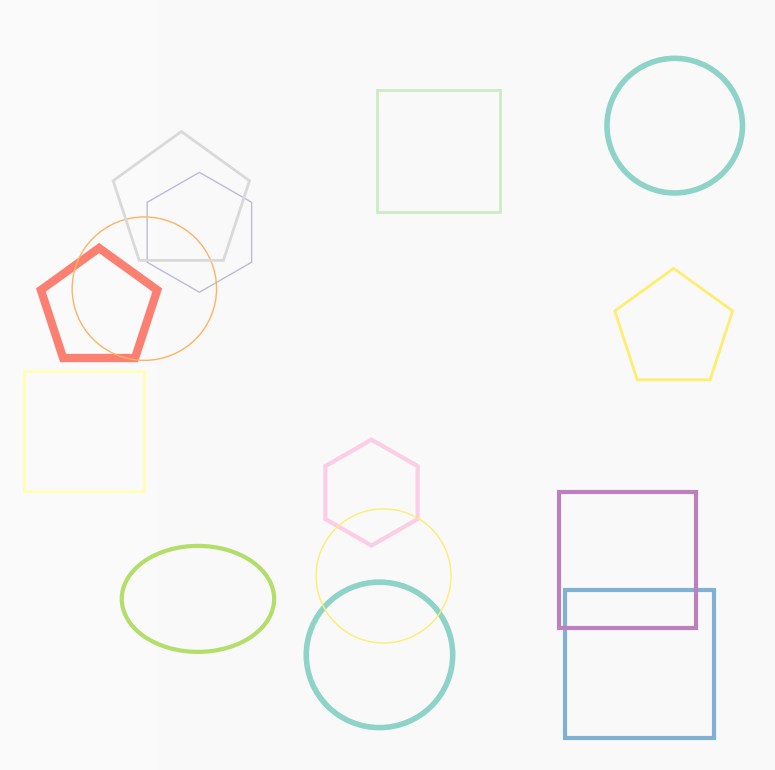[{"shape": "circle", "thickness": 2, "radius": 0.44, "center": [0.871, 0.837]}, {"shape": "circle", "thickness": 2, "radius": 0.47, "center": [0.49, 0.15]}, {"shape": "square", "thickness": 1, "radius": 0.39, "center": [0.108, 0.44]}, {"shape": "hexagon", "thickness": 0.5, "radius": 0.39, "center": [0.257, 0.698]}, {"shape": "pentagon", "thickness": 3, "radius": 0.39, "center": [0.128, 0.599]}, {"shape": "square", "thickness": 1.5, "radius": 0.48, "center": [0.825, 0.138]}, {"shape": "circle", "thickness": 0.5, "radius": 0.47, "center": [0.186, 0.625]}, {"shape": "oval", "thickness": 1.5, "radius": 0.49, "center": [0.255, 0.222]}, {"shape": "hexagon", "thickness": 1.5, "radius": 0.34, "center": [0.479, 0.36]}, {"shape": "pentagon", "thickness": 1, "radius": 0.46, "center": [0.234, 0.737]}, {"shape": "square", "thickness": 1.5, "radius": 0.44, "center": [0.81, 0.273]}, {"shape": "square", "thickness": 1, "radius": 0.4, "center": [0.565, 0.803]}, {"shape": "pentagon", "thickness": 1, "radius": 0.4, "center": [0.869, 0.571]}, {"shape": "circle", "thickness": 0.5, "radius": 0.44, "center": [0.495, 0.252]}]